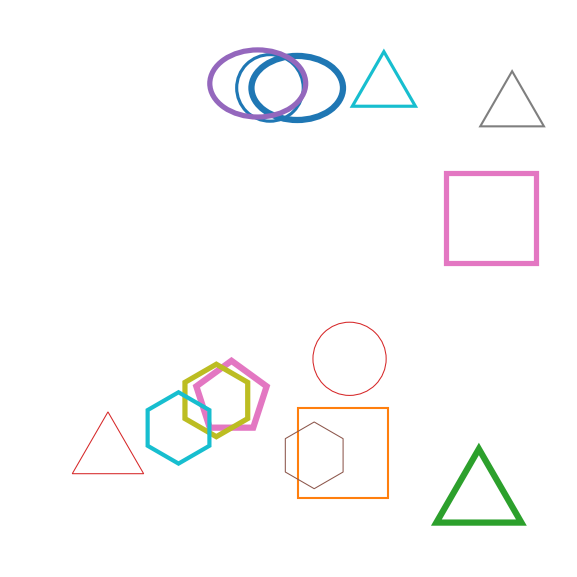[{"shape": "circle", "thickness": 1.5, "radius": 0.29, "center": [0.467, 0.847]}, {"shape": "oval", "thickness": 3, "radius": 0.4, "center": [0.515, 0.847]}, {"shape": "square", "thickness": 1, "radius": 0.39, "center": [0.594, 0.215]}, {"shape": "triangle", "thickness": 3, "radius": 0.42, "center": [0.829, 0.137]}, {"shape": "triangle", "thickness": 0.5, "radius": 0.36, "center": [0.187, 0.215]}, {"shape": "circle", "thickness": 0.5, "radius": 0.32, "center": [0.605, 0.378]}, {"shape": "oval", "thickness": 2.5, "radius": 0.42, "center": [0.446, 0.855]}, {"shape": "hexagon", "thickness": 0.5, "radius": 0.29, "center": [0.544, 0.211]}, {"shape": "square", "thickness": 2.5, "radius": 0.39, "center": [0.85, 0.622]}, {"shape": "pentagon", "thickness": 3, "radius": 0.32, "center": [0.401, 0.31]}, {"shape": "triangle", "thickness": 1, "radius": 0.32, "center": [0.887, 0.812]}, {"shape": "hexagon", "thickness": 2.5, "radius": 0.31, "center": [0.375, 0.306]}, {"shape": "hexagon", "thickness": 2, "radius": 0.31, "center": [0.309, 0.258]}, {"shape": "triangle", "thickness": 1.5, "radius": 0.32, "center": [0.665, 0.847]}]